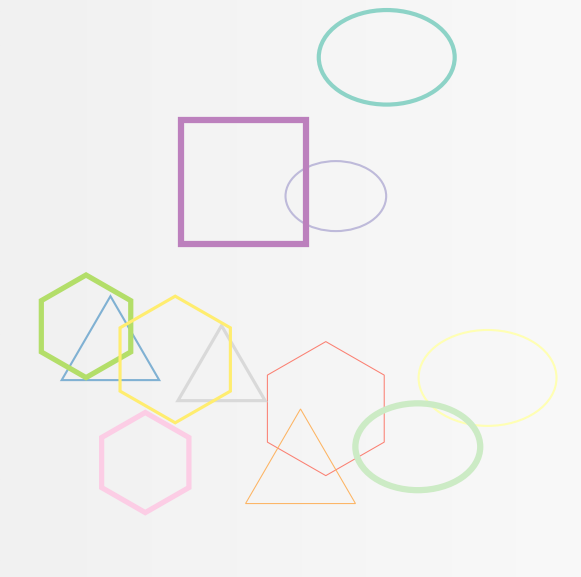[{"shape": "oval", "thickness": 2, "radius": 0.58, "center": [0.665, 0.9]}, {"shape": "oval", "thickness": 1, "radius": 0.59, "center": [0.839, 0.345]}, {"shape": "oval", "thickness": 1, "radius": 0.43, "center": [0.578, 0.66]}, {"shape": "hexagon", "thickness": 0.5, "radius": 0.58, "center": [0.561, 0.292]}, {"shape": "triangle", "thickness": 1, "radius": 0.48, "center": [0.19, 0.389]}, {"shape": "triangle", "thickness": 0.5, "radius": 0.55, "center": [0.517, 0.182]}, {"shape": "hexagon", "thickness": 2.5, "radius": 0.44, "center": [0.148, 0.434]}, {"shape": "hexagon", "thickness": 2.5, "radius": 0.43, "center": [0.25, 0.198]}, {"shape": "triangle", "thickness": 1.5, "radius": 0.43, "center": [0.381, 0.349]}, {"shape": "square", "thickness": 3, "radius": 0.54, "center": [0.419, 0.684]}, {"shape": "oval", "thickness": 3, "radius": 0.54, "center": [0.719, 0.226]}, {"shape": "hexagon", "thickness": 1.5, "radius": 0.55, "center": [0.301, 0.377]}]